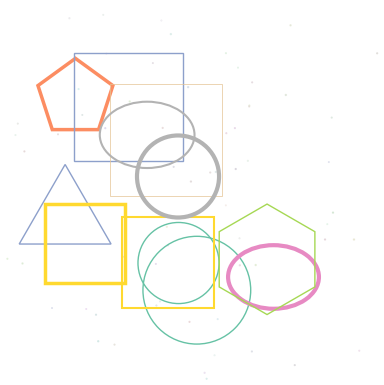[{"shape": "circle", "thickness": 1, "radius": 0.53, "center": [0.464, 0.317]}, {"shape": "circle", "thickness": 1, "radius": 0.7, "center": [0.511, 0.246]}, {"shape": "pentagon", "thickness": 2.5, "radius": 0.51, "center": [0.196, 0.746]}, {"shape": "triangle", "thickness": 1, "radius": 0.69, "center": [0.169, 0.435]}, {"shape": "square", "thickness": 1, "radius": 0.71, "center": [0.335, 0.722]}, {"shape": "oval", "thickness": 3, "radius": 0.59, "center": [0.71, 0.281]}, {"shape": "hexagon", "thickness": 1, "radius": 0.72, "center": [0.694, 0.326]}, {"shape": "square", "thickness": 1.5, "radius": 0.59, "center": [0.437, 0.318]}, {"shape": "square", "thickness": 2.5, "radius": 0.52, "center": [0.22, 0.367]}, {"shape": "square", "thickness": 0.5, "radius": 0.73, "center": [0.431, 0.636]}, {"shape": "circle", "thickness": 3, "radius": 0.53, "center": [0.462, 0.542]}, {"shape": "oval", "thickness": 1.5, "radius": 0.62, "center": [0.382, 0.65]}]